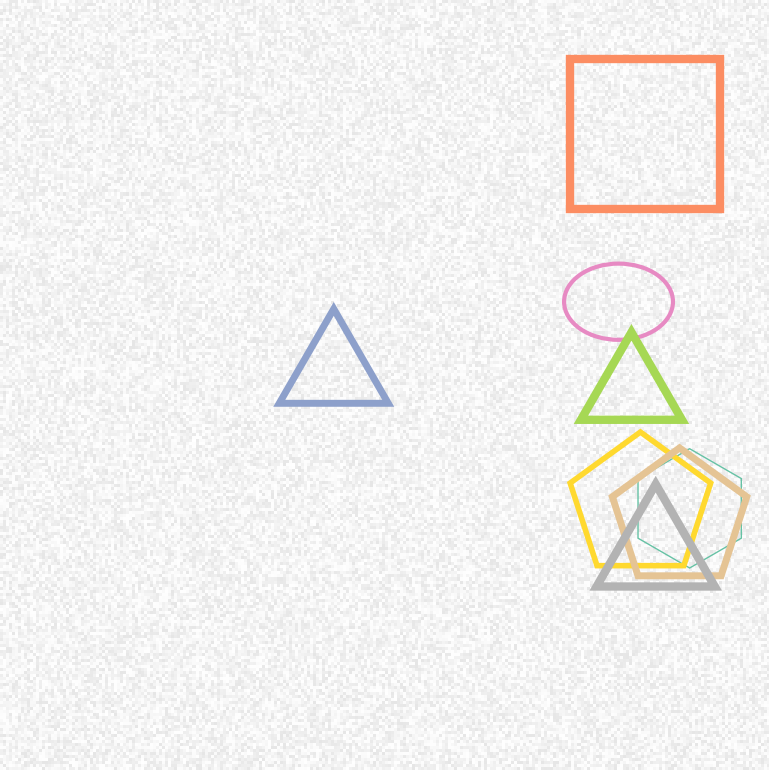[{"shape": "hexagon", "thickness": 0.5, "radius": 0.39, "center": [0.896, 0.34]}, {"shape": "square", "thickness": 3, "radius": 0.49, "center": [0.837, 0.826]}, {"shape": "triangle", "thickness": 2.5, "radius": 0.41, "center": [0.433, 0.517]}, {"shape": "oval", "thickness": 1.5, "radius": 0.35, "center": [0.803, 0.608]}, {"shape": "triangle", "thickness": 3, "radius": 0.38, "center": [0.82, 0.493]}, {"shape": "pentagon", "thickness": 2, "radius": 0.48, "center": [0.832, 0.343]}, {"shape": "pentagon", "thickness": 2.5, "radius": 0.46, "center": [0.883, 0.326]}, {"shape": "triangle", "thickness": 3, "radius": 0.44, "center": [0.852, 0.283]}]